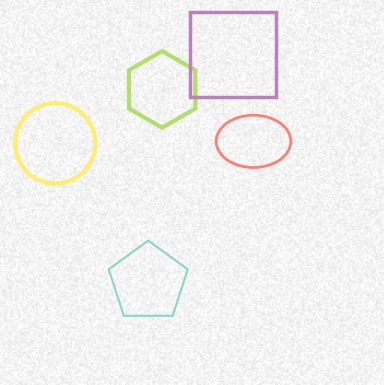[{"shape": "pentagon", "thickness": 1.5, "radius": 0.54, "center": [0.385, 0.267]}, {"shape": "oval", "thickness": 2, "radius": 0.48, "center": [0.659, 0.633]}, {"shape": "hexagon", "thickness": 3, "radius": 0.5, "center": [0.421, 0.768]}, {"shape": "square", "thickness": 2.5, "radius": 0.55, "center": [0.605, 0.858]}, {"shape": "circle", "thickness": 3, "radius": 0.52, "center": [0.144, 0.628]}]